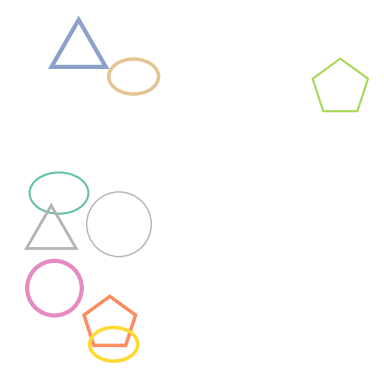[{"shape": "oval", "thickness": 1.5, "radius": 0.38, "center": [0.153, 0.498]}, {"shape": "pentagon", "thickness": 2.5, "radius": 0.35, "center": [0.285, 0.16]}, {"shape": "triangle", "thickness": 3, "radius": 0.41, "center": [0.204, 0.867]}, {"shape": "circle", "thickness": 3, "radius": 0.35, "center": [0.141, 0.252]}, {"shape": "pentagon", "thickness": 1.5, "radius": 0.38, "center": [0.884, 0.772]}, {"shape": "oval", "thickness": 2.5, "radius": 0.31, "center": [0.295, 0.106]}, {"shape": "oval", "thickness": 2.5, "radius": 0.32, "center": [0.347, 0.801]}, {"shape": "triangle", "thickness": 2, "radius": 0.37, "center": [0.133, 0.392]}, {"shape": "circle", "thickness": 1, "radius": 0.42, "center": [0.309, 0.417]}]